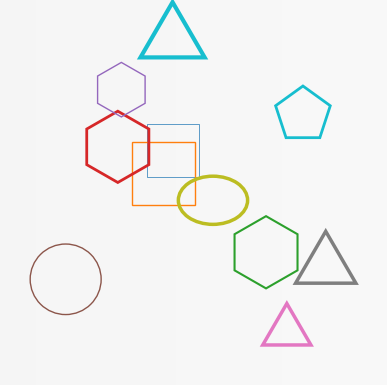[{"shape": "square", "thickness": 0.5, "radius": 0.34, "center": [0.446, 0.609]}, {"shape": "square", "thickness": 1, "radius": 0.41, "center": [0.421, 0.55]}, {"shape": "hexagon", "thickness": 1.5, "radius": 0.47, "center": [0.687, 0.345]}, {"shape": "hexagon", "thickness": 2, "radius": 0.46, "center": [0.304, 0.619]}, {"shape": "hexagon", "thickness": 1, "radius": 0.35, "center": [0.313, 0.767]}, {"shape": "circle", "thickness": 1, "radius": 0.46, "center": [0.169, 0.275]}, {"shape": "triangle", "thickness": 2.5, "radius": 0.36, "center": [0.74, 0.14]}, {"shape": "triangle", "thickness": 2.5, "radius": 0.45, "center": [0.841, 0.309]}, {"shape": "oval", "thickness": 2.5, "radius": 0.45, "center": [0.55, 0.48]}, {"shape": "triangle", "thickness": 3, "radius": 0.48, "center": [0.445, 0.899]}, {"shape": "pentagon", "thickness": 2, "radius": 0.37, "center": [0.782, 0.702]}]